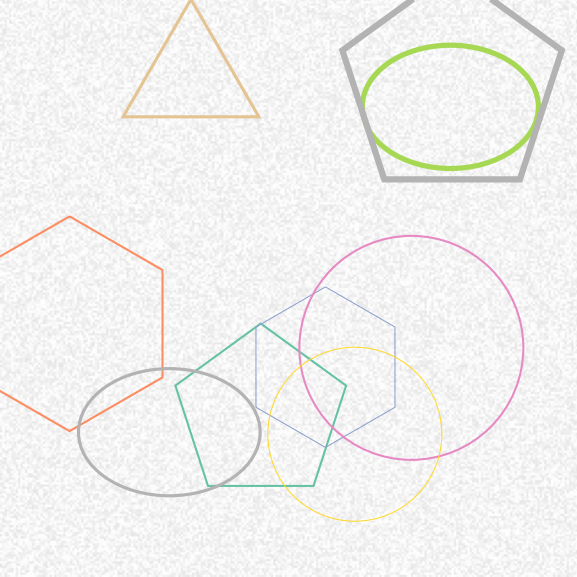[{"shape": "pentagon", "thickness": 1, "radius": 0.78, "center": [0.451, 0.283]}, {"shape": "hexagon", "thickness": 1, "radius": 0.93, "center": [0.12, 0.439]}, {"shape": "hexagon", "thickness": 0.5, "radius": 0.69, "center": [0.564, 0.363]}, {"shape": "circle", "thickness": 1, "radius": 0.97, "center": [0.712, 0.397]}, {"shape": "oval", "thickness": 2.5, "radius": 0.76, "center": [0.78, 0.814]}, {"shape": "circle", "thickness": 0.5, "radius": 0.75, "center": [0.614, 0.247]}, {"shape": "triangle", "thickness": 1.5, "radius": 0.68, "center": [0.331, 0.865]}, {"shape": "oval", "thickness": 1.5, "radius": 0.79, "center": [0.293, 0.251]}, {"shape": "pentagon", "thickness": 3, "radius": 1.0, "center": [0.783, 0.85]}]